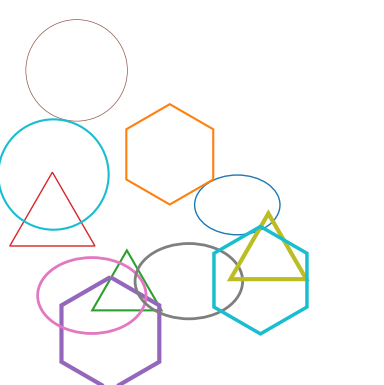[{"shape": "oval", "thickness": 1, "radius": 0.55, "center": [0.616, 0.468]}, {"shape": "hexagon", "thickness": 1.5, "radius": 0.65, "center": [0.441, 0.599]}, {"shape": "triangle", "thickness": 1.5, "radius": 0.52, "center": [0.33, 0.246]}, {"shape": "triangle", "thickness": 1, "radius": 0.64, "center": [0.136, 0.425]}, {"shape": "hexagon", "thickness": 3, "radius": 0.73, "center": [0.287, 0.134]}, {"shape": "circle", "thickness": 0.5, "radius": 0.66, "center": [0.199, 0.817]}, {"shape": "oval", "thickness": 2, "radius": 0.7, "center": [0.239, 0.232]}, {"shape": "oval", "thickness": 2, "radius": 0.7, "center": [0.491, 0.27]}, {"shape": "triangle", "thickness": 3, "radius": 0.57, "center": [0.697, 0.332]}, {"shape": "circle", "thickness": 1.5, "radius": 0.72, "center": [0.139, 0.547]}, {"shape": "hexagon", "thickness": 2.5, "radius": 0.7, "center": [0.677, 0.272]}]